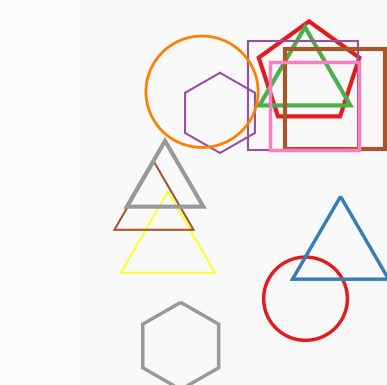[{"shape": "pentagon", "thickness": 3, "radius": 0.68, "center": [0.798, 0.808]}, {"shape": "circle", "thickness": 2.5, "radius": 0.54, "center": [0.788, 0.224]}, {"shape": "triangle", "thickness": 2.5, "radius": 0.72, "center": [0.879, 0.346]}, {"shape": "triangle", "thickness": 3, "radius": 0.68, "center": [0.787, 0.794]}, {"shape": "square", "thickness": 1.5, "radius": 0.71, "center": [0.783, 0.752]}, {"shape": "hexagon", "thickness": 1.5, "radius": 0.52, "center": [0.568, 0.707]}, {"shape": "circle", "thickness": 2, "radius": 0.72, "center": [0.521, 0.762]}, {"shape": "triangle", "thickness": 1.5, "radius": 0.7, "center": [0.433, 0.362]}, {"shape": "triangle", "thickness": 1.5, "radius": 0.59, "center": [0.397, 0.462]}, {"shape": "square", "thickness": 3, "radius": 0.64, "center": [0.863, 0.743]}, {"shape": "square", "thickness": 2.5, "radius": 0.57, "center": [0.811, 0.724]}, {"shape": "hexagon", "thickness": 2.5, "radius": 0.57, "center": [0.466, 0.101]}, {"shape": "triangle", "thickness": 3, "radius": 0.57, "center": [0.426, 0.52]}]